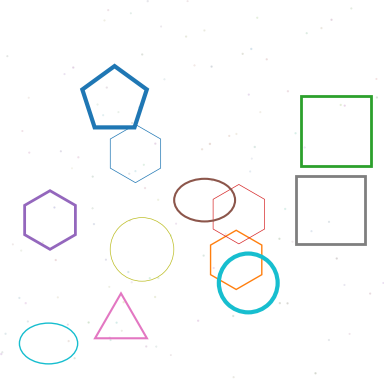[{"shape": "hexagon", "thickness": 0.5, "radius": 0.38, "center": [0.352, 0.601]}, {"shape": "pentagon", "thickness": 3, "radius": 0.44, "center": [0.298, 0.74]}, {"shape": "hexagon", "thickness": 1, "radius": 0.38, "center": [0.613, 0.325]}, {"shape": "square", "thickness": 2, "radius": 0.46, "center": [0.873, 0.659]}, {"shape": "hexagon", "thickness": 0.5, "radius": 0.39, "center": [0.62, 0.444]}, {"shape": "hexagon", "thickness": 2, "radius": 0.38, "center": [0.13, 0.429]}, {"shape": "oval", "thickness": 1.5, "radius": 0.4, "center": [0.531, 0.48]}, {"shape": "triangle", "thickness": 1.5, "radius": 0.39, "center": [0.314, 0.16]}, {"shape": "square", "thickness": 2, "radius": 0.45, "center": [0.859, 0.454]}, {"shape": "circle", "thickness": 0.5, "radius": 0.41, "center": [0.369, 0.352]}, {"shape": "circle", "thickness": 3, "radius": 0.38, "center": [0.645, 0.265]}, {"shape": "oval", "thickness": 1, "radius": 0.38, "center": [0.126, 0.108]}]